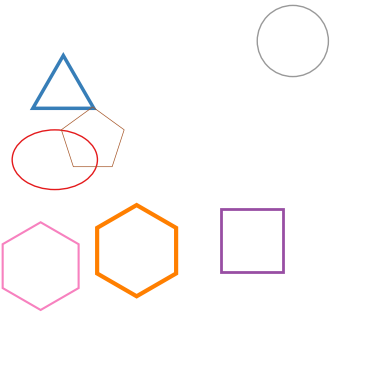[{"shape": "oval", "thickness": 1, "radius": 0.55, "center": [0.142, 0.585]}, {"shape": "triangle", "thickness": 2.5, "radius": 0.46, "center": [0.164, 0.764]}, {"shape": "square", "thickness": 2, "radius": 0.41, "center": [0.655, 0.376]}, {"shape": "hexagon", "thickness": 3, "radius": 0.59, "center": [0.355, 0.349]}, {"shape": "pentagon", "thickness": 0.5, "radius": 0.43, "center": [0.241, 0.636]}, {"shape": "hexagon", "thickness": 1.5, "radius": 0.57, "center": [0.106, 0.309]}, {"shape": "circle", "thickness": 1, "radius": 0.46, "center": [0.761, 0.894]}]